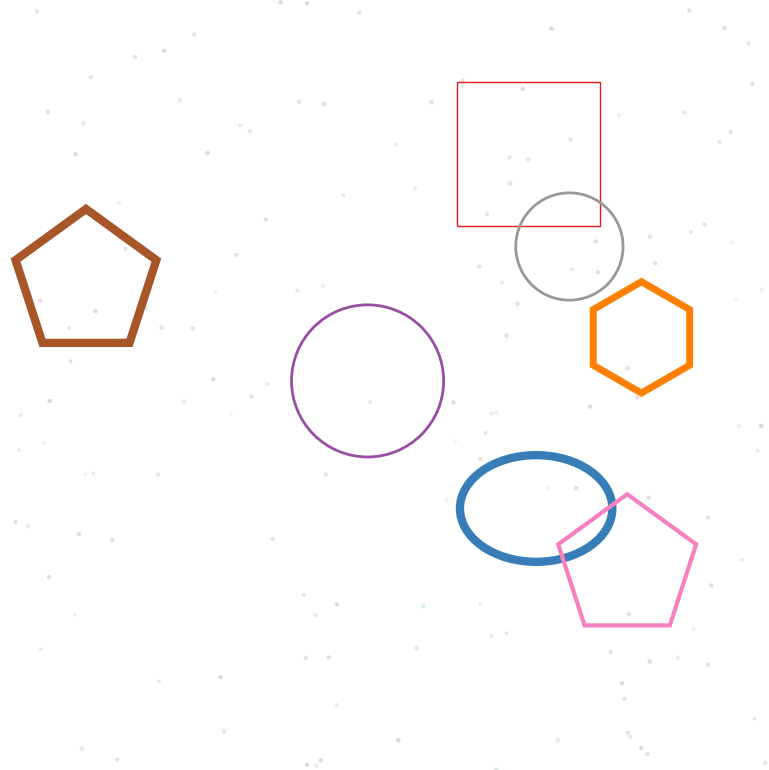[{"shape": "square", "thickness": 0.5, "radius": 0.47, "center": [0.686, 0.8]}, {"shape": "oval", "thickness": 3, "radius": 0.49, "center": [0.696, 0.34]}, {"shape": "circle", "thickness": 1, "radius": 0.49, "center": [0.477, 0.505]}, {"shape": "hexagon", "thickness": 2.5, "radius": 0.36, "center": [0.833, 0.562]}, {"shape": "pentagon", "thickness": 3, "radius": 0.48, "center": [0.112, 0.632]}, {"shape": "pentagon", "thickness": 1.5, "radius": 0.47, "center": [0.815, 0.264]}, {"shape": "circle", "thickness": 1, "radius": 0.35, "center": [0.739, 0.68]}]